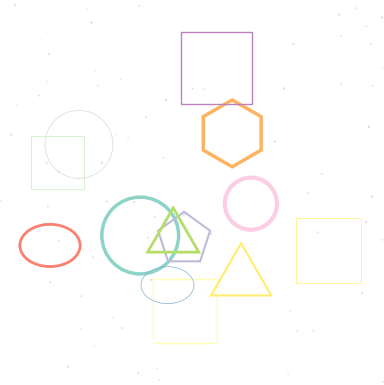[{"shape": "circle", "thickness": 2.5, "radius": 0.5, "center": [0.364, 0.388]}, {"shape": "square", "thickness": 1, "radius": 0.42, "center": [0.481, 0.192]}, {"shape": "pentagon", "thickness": 1.5, "radius": 0.35, "center": [0.478, 0.379]}, {"shape": "oval", "thickness": 2, "radius": 0.39, "center": [0.13, 0.362]}, {"shape": "oval", "thickness": 0.5, "radius": 0.34, "center": [0.435, 0.259]}, {"shape": "hexagon", "thickness": 2.5, "radius": 0.43, "center": [0.603, 0.654]}, {"shape": "triangle", "thickness": 2, "radius": 0.38, "center": [0.45, 0.383]}, {"shape": "circle", "thickness": 3, "radius": 0.34, "center": [0.652, 0.471]}, {"shape": "circle", "thickness": 0.5, "radius": 0.44, "center": [0.205, 0.625]}, {"shape": "square", "thickness": 1, "radius": 0.46, "center": [0.563, 0.823]}, {"shape": "square", "thickness": 0.5, "radius": 0.34, "center": [0.149, 0.578]}, {"shape": "triangle", "thickness": 1.5, "radius": 0.45, "center": [0.626, 0.278]}, {"shape": "square", "thickness": 0.5, "radius": 0.42, "center": [0.853, 0.349]}]